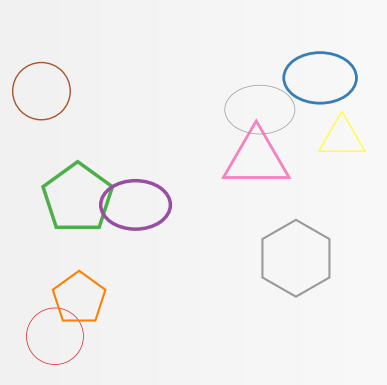[{"shape": "circle", "thickness": 0.5, "radius": 0.37, "center": [0.142, 0.127]}, {"shape": "oval", "thickness": 2, "radius": 0.47, "center": [0.826, 0.798]}, {"shape": "pentagon", "thickness": 2.5, "radius": 0.47, "center": [0.201, 0.486]}, {"shape": "oval", "thickness": 2.5, "radius": 0.45, "center": [0.35, 0.468]}, {"shape": "pentagon", "thickness": 1.5, "radius": 0.36, "center": [0.204, 0.225]}, {"shape": "triangle", "thickness": 1, "radius": 0.35, "center": [0.882, 0.642]}, {"shape": "circle", "thickness": 1, "radius": 0.37, "center": [0.107, 0.763]}, {"shape": "triangle", "thickness": 2, "radius": 0.49, "center": [0.661, 0.588]}, {"shape": "hexagon", "thickness": 1.5, "radius": 0.5, "center": [0.764, 0.329]}, {"shape": "oval", "thickness": 0.5, "radius": 0.45, "center": [0.671, 0.715]}]